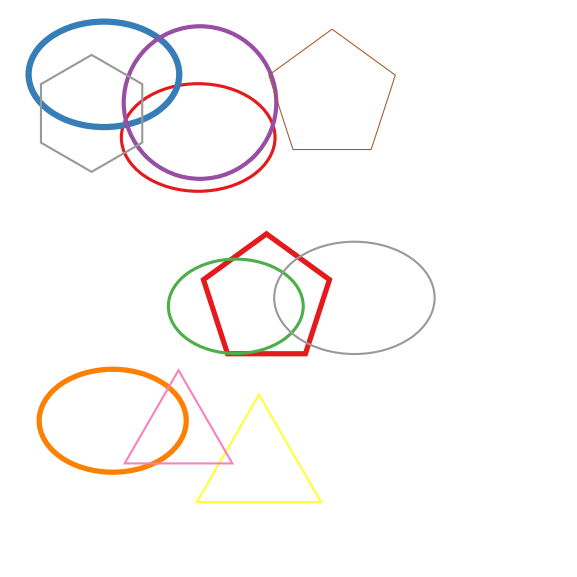[{"shape": "pentagon", "thickness": 2.5, "radius": 0.57, "center": [0.461, 0.479]}, {"shape": "oval", "thickness": 1.5, "radius": 0.67, "center": [0.343, 0.761]}, {"shape": "oval", "thickness": 3, "radius": 0.65, "center": [0.18, 0.87]}, {"shape": "oval", "thickness": 1.5, "radius": 0.58, "center": [0.408, 0.469]}, {"shape": "circle", "thickness": 2, "radius": 0.66, "center": [0.346, 0.822]}, {"shape": "oval", "thickness": 2.5, "radius": 0.64, "center": [0.195, 0.271]}, {"shape": "triangle", "thickness": 1, "radius": 0.62, "center": [0.448, 0.192]}, {"shape": "pentagon", "thickness": 0.5, "radius": 0.58, "center": [0.575, 0.833]}, {"shape": "triangle", "thickness": 1, "radius": 0.54, "center": [0.309, 0.25]}, {"shape": "oval", "thickness": 1, "radius": 0.69, "center": [0.614, 0.483]}, {"shape": "hexagon", "thickness": 1, "radius": 0.51, "center": [0.159, 0.803]}]